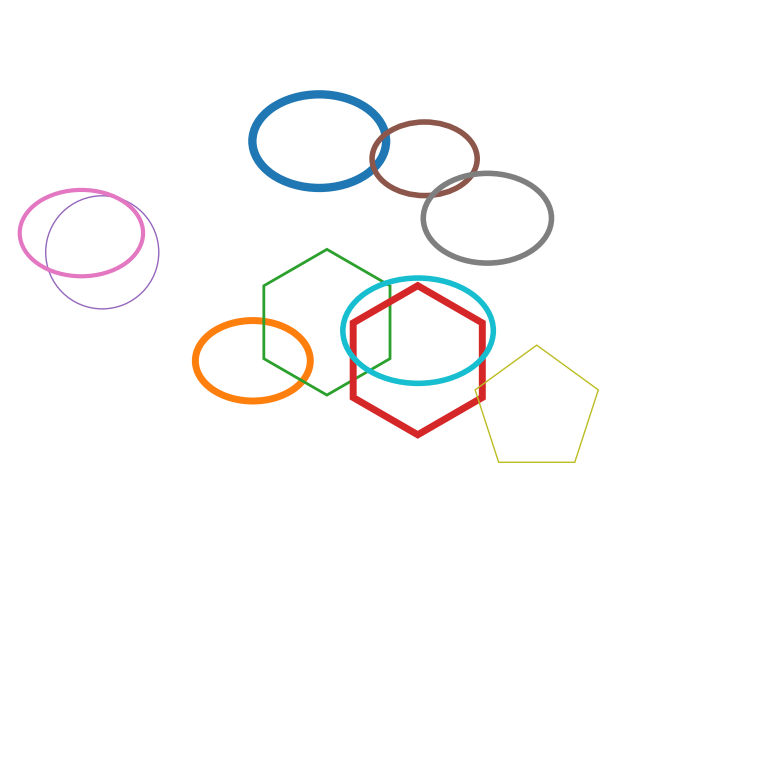[{"shape": "oval", "thickness": 3, "radius": 0.43, "center": [0.415, 0.817]}, {"shape": "oval", "thickness": 2.5, "radius": 0.37, "center": [0.328, 0.531]}, {"shape": "hexagon", "thickness": 1, "radius": 0.47, "center": [0.425, 0.582]}, {"shape": "hexagon", "thickness": 2.5, "radius": 0.48, "center": [0.543, 0.532]}, {"shape": "circle", "thickness": 0.5, "radius": 0.37, "center": [0.133, 0.672]}, {"shape": "oval", "thickness": 2, "radius": 0.34, "center": [0.551, 0.794]}, {"shape": "oval", "thickness": 1.5, "radius": 0.4, "center": [0.106, 0.697]}, {"shape": "oval", "thickness": 2, "radius": 0.42, "center": [0.633, 0.717]}, {"shape": "pentagon", "thickness": 0.5, "radius": 0.42, "center": [0.697, 0.468]}, {"shape": "oval", "thickness": 2, "radius": 0.49, "center": [0.543, 0.571]}]